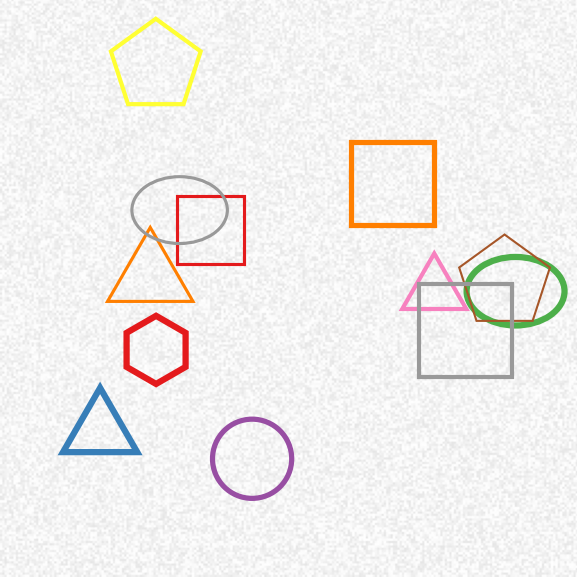[{"shape": "square", "thickness": 1.5, "radius": 0.29, "center": [0.364, 0.601]}, {"shape": "hexagon", "thickness": 3, "radius": 0.29, "center": [0.27, 0.393]}, {"shape": "triangle", "thickness": 3, "radius": 0.37, "center": [0.173, 0.253]}, {"shape": "oval", "thickness": 3, "radius": 0.42, "center": [0.893, 0.495]}, {"shape": "circle", "thickness": 2.5, "radius": 0.34, "center": [0.437, 0.205]}, {"shape": "triangle", "thickness": 1.5, "radius": 0.43, "center": [0.26, 0.52]}, {"shape": "square", "thickness": 2.5, "radius": 0.36, "center": [0.68, 0.681]}, {"shape": "pentagon", "thickness": 2, "radius": 0.41, "center": [0.27, 0.885]}, {"shape": "pentagon", "thickness": 1, "radius": 0.41, "center": [0.874, 0.51]}, {"shape": "triangle", "thickness": 2, "radius": 0.32, "center": [0.752, 0.496]}, {"shape": "oval", "thickness": 1.5, "radius": 0.41, "center": [0.311, 0.635]}, {"shape": "square", "thickness": 2, "radius": 0.4, "center": [0.806, 0.427]}]